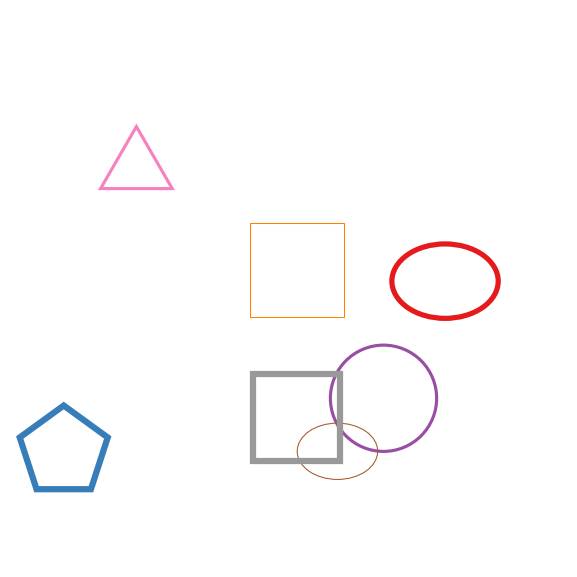[{"shape": "oval", "thickness": 2.5, "radius": 0.46, "center": [0.771, 0.512]}, {"shape": "pentagon", "thickness": 3, "radius": 0.4, "center": [0.11, 0.217]}, {"shape": "circle", "thickness": 1.5, "radius": 0.46, "center": [0.664, 0.309]}, {"shape": "square", "thickness": 0.5, "radius": 0.41, "center": [0.514, 0.532]}, {"shape": "oval", "thickness": 0.5, "radius": 0.35, "center": [0.584, 0.218]}, {"shape": "triangle", "thickness": 1.5, "radius": 0.36, "center": [0.236, 0.708]}, {"shape": "square", "thickness": 3, "radius": 0.38, "center": [0.514, 0.277]}]